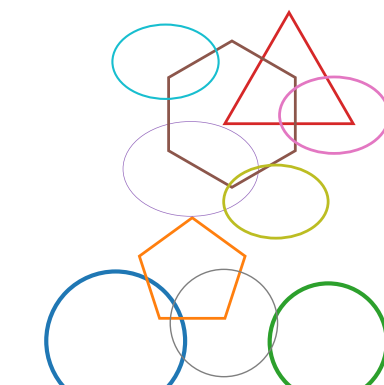[{"shape": "circle", "thickness": 3, "radius": 0.9, "center": [0.3, 0.115]}, {"shape": "pentagon", "thickness": 2, "radius": 0.72, "center": [0.499, 0.29]}, {"shape": "circle", "thickness": 3, "radius": 0.76, "center": [0.853, 0.112]}, {"shape": "triangle", "thickness": 2, "radius": 0.96, "center": [0.751, 0.775]}, {"shape": "oval", "thickness": 0.5, "radius": 0.88, "center": [0.495, 0.561]}, {"shape": "hexagon", "thickness": 2, "radius": 0.95, "center": [0.602, 0.704]}, {"shape": "oval", "thickness": 2, "radius": 0.71, "center": [0.868, 0.701]}, {"shape": "circle", "thickness": 1, "radius": 0.7, "center": [0.582, 0.161]}, {"shape": "oval", "thickness": 2, "radius": 0.68, "center": [0.717, 0.476]}, {"shape": "oval", "thickness": 1.5, "radius": 0.69, "center": [0.43, 0.84]}]